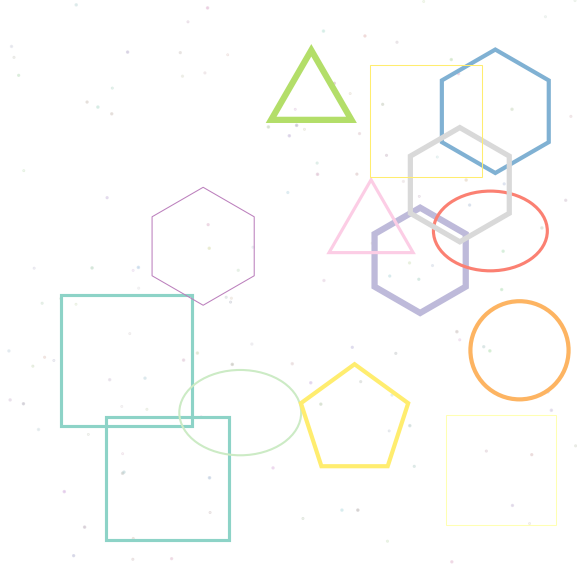[{"shape": "square", "thickness": 1.5, "radius": 0.53, "center": [0.29, 0.17]}, {"shape": "square", "thickness": 1.5, "radius": 0.57, "center": [0.219, 0.374]}, {"shape": "square", "thickness": 0.5, "radius": 0.48, "center": [0.867, 0.185]}, {"shape": "hexagon", "thickness": 3, "radius": 0.46, "center": [0.728, 0.548]}, {"shape": "oval", "thickness": 1.5, "radius": 0.49, "center": [0.849, 0.599]}, {"shape": "hexagon", "thickness": 2, "radius": 0.53, "center": [0.858, 0.806]}, {"shape": "circle", "thickness": 2, "radius": 0.42, "center": [0.9, 0.393]}, {"shape": "triangle", "thickness": 3, "radius": 0.4, "center": [0.539, 0.832]}, {"shape": "triangle", "thickness": 1.5, "radius": 0.42, "center": [0.643, 0.604]}, {"shape": "hexagon", "thickness": 2.5, "radius": 0.49, "center": [0.796, 0.679]}, {"shape": "hexagon", "thickness": 0.5, "radius": 0.51, "center": [0.352, 0.573]}, {"shape": "oval", "thickness": 1, "radius": 0.53, "center": [0.416, 0.285]}, {"shape": "pentagon", "thickness": 2, "radius": 0.49, "center": [0.614, 0.271]}, {"shape": "square", "thickness": 0.5, "radius": 0.48, "center": [0.738, 0.789]}]